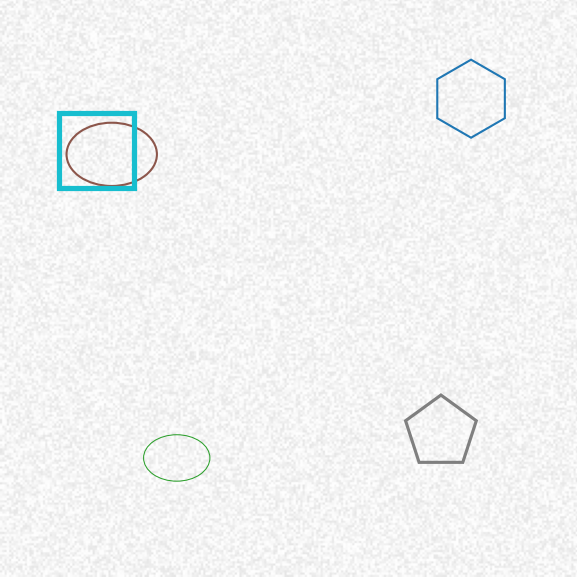[{"shape": "hexagon", "thickness": 1, "radius": 0.34, "center": [0.816, 0.828]}, {"shape": "oval", "thickness": 0.5, "radius": 0.29, "center": [0.306, 0.206]}, {"shape": "oval", "thickness": 1, "radius": 0.39, "center": [0.193, 0.732]}, {"shape": "pentagon", "thickness": 1.5, "radius": 0.32, "center": [0.764, 0.251]}, {"shape": "square", "thickness": 2.5, "radius": 0.33, "center": [0.168, 0.738]}]